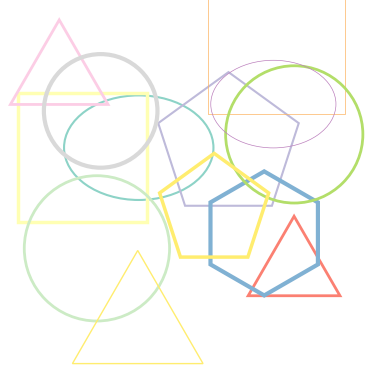[{"shape": "oval", "thickness": 1.5, "radius": 0.97, "center": [0.36, 0.616]}, {"shape": "square", "thickness": 2.5, "radius": 0.84, "center": [0.214, 0.59]}, {"shape": "pentagon", "thickness": 1.5, "radius": 0.96, "center": [0.593, 0.621]}, {"shape": "triangle", "thickness": 2, "radius": 0.69, "center": [0.764, 0.301]}, {"shape": "hexagon", "thickness": 3, "radius": 0.81, "center": [0.686, 0.394]}, {"shape": "square", "thickness": 0.5, "radius": 0.89, "center": [0.719, 0.88]}, {"shape": "circle", "thickness": 2, "radius": 0.89, "center": [0.764, 0.651]}, {"shape": "triangle", "thickness": 2, "radius": 0.73, "center": [0.154, 0.802]}, {"shape": "circle", "thickness": 3, "radius": 0.74, "center": [0.261, 0.712]}, {"shape": "oval", "thickness": 0.5, "radius": 0.81, "center": [0.71, 0.73]}, {"shape": "circle", "thickness": 2, "radius": 0.94, "center": [0.252, 0.355]}, {"shape": "triangle", "thickness": 1, "radius": 0.98, "center": [0.358, 0.154]}, {"shape": "pentagon", "thickness": 2.5, "radius": 0.74, "center": [0.556, 0.453]}]